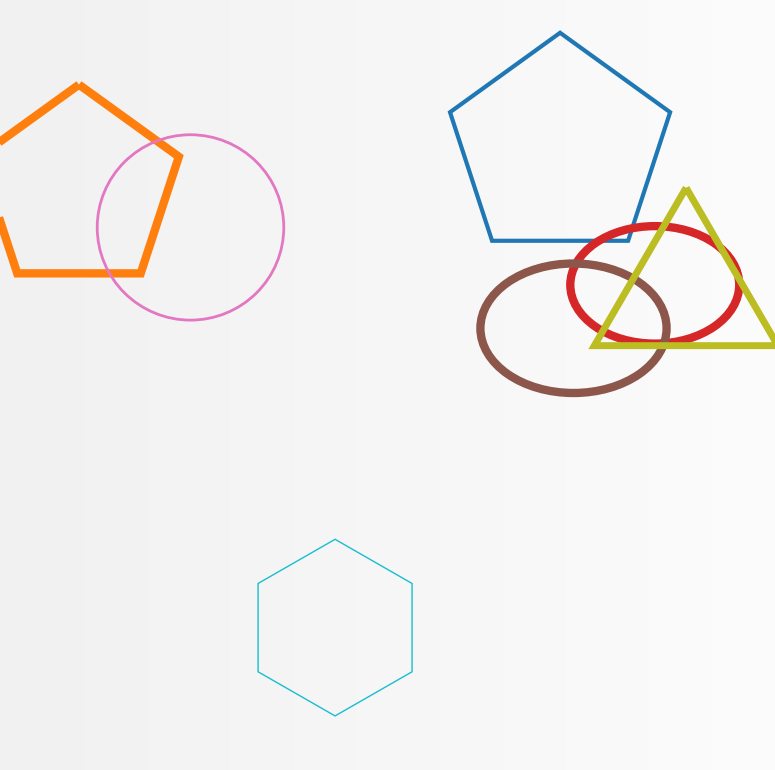[{"shape": "pentagon", "thickness": 1.5, "radius": 0.75, "center": [0.723, 0.808]}, {"shape": "pentagon", "thickness": 3, "radius": 0.68, "center": [0.102, 0.755]}, {"shape": "oval", "thickness": 3, "radius": 0.54, "center": [0.845, 0.63]}, {"shape": "oval", "thickness": 3, "radius": 0.6, "center": [0.74, 0.574]}, {"shape": "circle", "thickness": 1, "radius": 0.6, "center": [0.246, 0.705]}, {"shape": "triangle", "thickness": 2.5, "radius": 0.68, "center": [0.885, 0.619]}, {"shape": "hexagon", "thickness": 0.5, "radius": 0.57, "center": [0.432, 0.185]}]